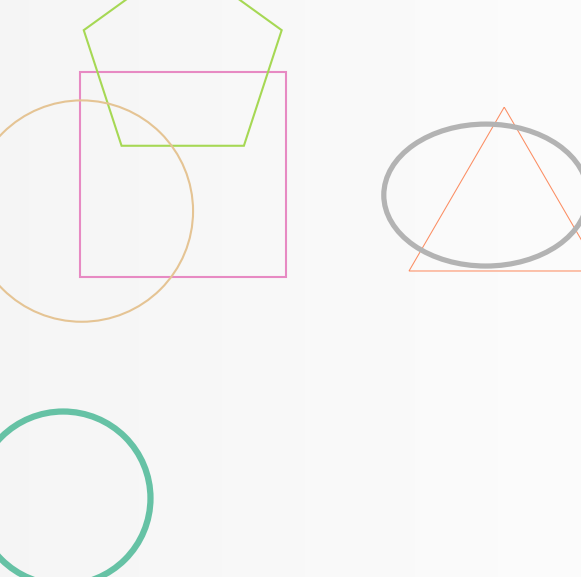[{"shape": "circle", "thickness": 3, "radius": 0.75, "center": [0.109, 0.136]}, {"shape": "triangle", "thickness": 0.5, "radius": 0.95, "center": [0.867, 0.624]}, {"shape": "square", "thickness": 1, "radius": 0.88, "center": [0.315, 0.697]}, {"shape": "pentagon", "thickness": 1, "radius": 0.9, "center": [0.314, 0.892]}, {"shape": "circle", "thickness": 1, "radius": 0.96, "center": [0.141, 0.634]}, {"shape": "oval", "thickness": 2.5, "radius": 0.88, "center": [0.836, 0.661]}]